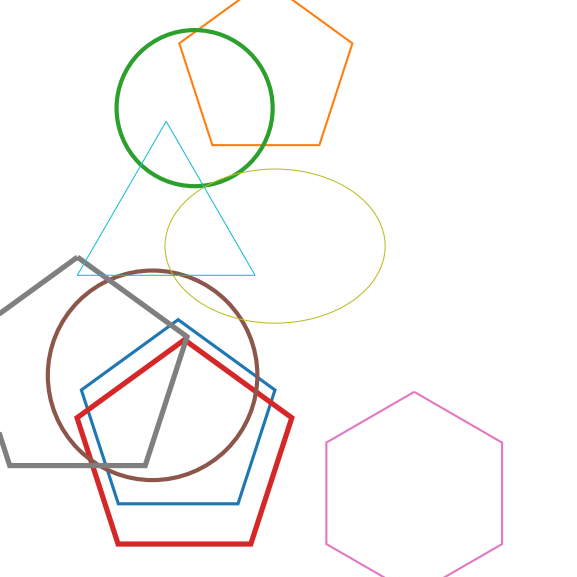[{"shape": "pentagon", "thickness": 1.5, "radius": 0.88, "center": [0.309, 0.269]}, {"shape": "pentagon", "thickness": 1, "radius": 0.79, "center": [0.46, 0.875]}, {"shape": "circle", "thickness": 2, "radius": 0.68, "center": [0.337, 0.812]}, {"shape": "pentagon", "thickness": 2.5, "radius": 0.98, "center": [0.319, 0.215]}, {"shape": "circle", "thickness": 2, "radius": 0.91, "center": [0.264, 0.349]}, {"shape": "hexagon", "thickness": 1, "radius": 0.88, "center": [0.717, 0.145]}, {"shape": "pentagon", "thickness": 2.5, "radius": 1.0, "center": [0.134, 0.354]}, {"shape": "oval", "thickness": 0.5, "radius": 0.95, "center": [0.476, 0.573]}, {"shape": "triangle", "thickness": 0.5, "radius": 0.89, "center": [0.288, 0.611]}]